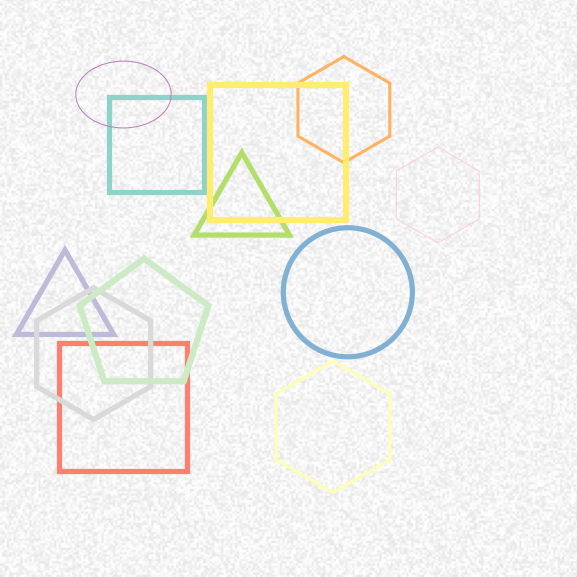[{"shape": "square", "thickness": 2.5, "radius": 0.41, "center": [0.271, 0.749]}, {"shape": "hexagon", "thickness": 1.5, "radius": 0.57, "center": [0.576, 0.26]}, {"shape": "triangle", "thickness": 2.5, "radius": 0.49, "center": [0.113, 0.469]}, {"shape": "square", "thickness": 2.5, "radius": 0.55, "center": [0.212, 0.295]}, {"shape": "circle", "thickness": 2.5, "radius": 0.56, "center": [0.602, 0.493]}, {"shape": "hexagon", "thickness": 1.5, "radius": 0.46, "center": [0.595, 0.809]}, {"shape": "triangle", "thickness": 2.5, "radius": 0.48, "center": [0.419, 0.64]}, {"shape": "hexagon", "thickness": 0.5, "radius": 0.41, "center": [0.758, 0.662]}, {"shape": "hexagon", "thickness": 2.5, "radius": 0.57, "center": [0.162, 0.387]}, {"shape": "oval", "thickness": 0.5, "radius": 0.41, "center": [0.214, 0.835]}, {"shape": "pentagon", "thickness": 3, "radius": 0.59, "center": [0.249, 0.434]}, {"shape": "square", "thickness": 3, "radius": 0.59, "center": [0.481, 0.735]}]